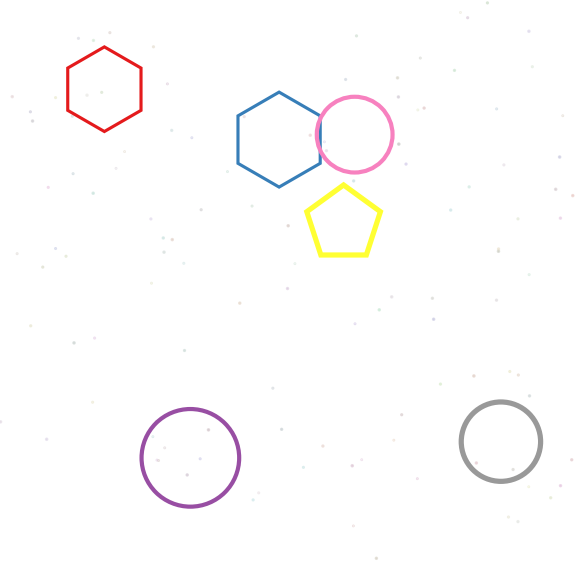[{"shape": "hexagon", "thickness": 1.5, "radius": 0.37, "center": [0.181, 0.845]}, {"shape": "hexagon", "thickness": 1.5, "radius": 0.41, "center": [0.483, 0.757]}, {"shape": "circle", "thickness": 2, "radius": 0.42, "center": [0.33, 0.206]}, {"shape": "pentagon", "thickness": 2.5, "radius": 0.34, "center": [0.595, 0.612]}, {"shape": "circle", "thickness": 2, "radius": 0.33, "center": [0.614, 0.766]}, {"shape": "circle", "thickness": 2.5, "radius": 0.34, "center": [0.867, 0.234]}]